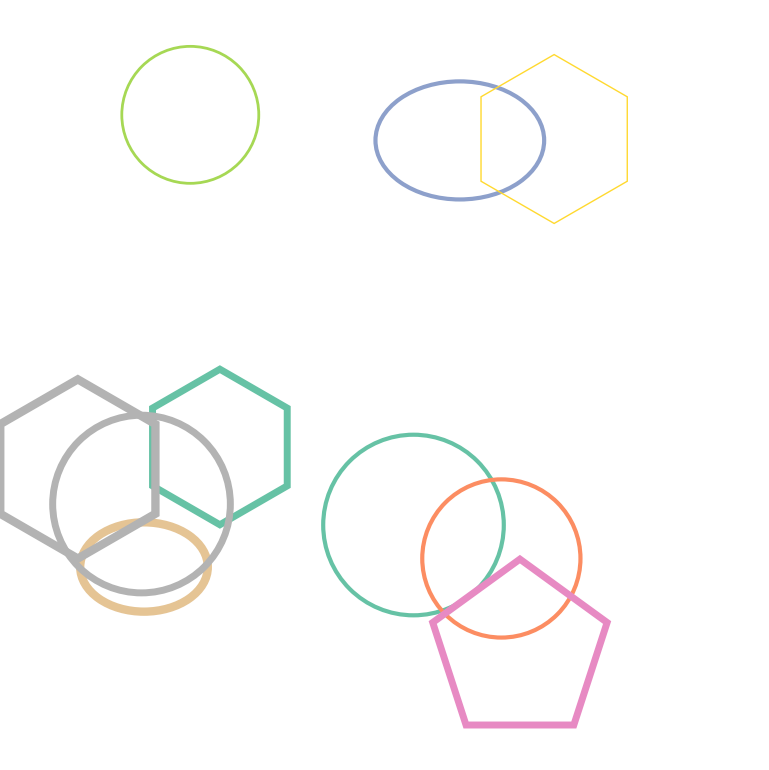[{"shape": "circle", "thickness": 1.5, "radius": 0.59, "center": [0.537, 0.318]}, {"shape": "hexagon", "thickness": 2.5, "radius": 0.5, "center": [0.286, 0.42]}, {"shape": "circle", "thickness": 1.5, "radius": 0.51, "center": [0.651, 0.275]}, {"shape": "oval", "thickness": 1.5, "radius": 0.55, "center": [0.597, 0.818]}, {"shape": "pentagon", "thickness": 2.5, "radius": 0.6, "center": [0.675, 0.155]}, {"shape": "circle", "thickness": 1, "radius": 0.44, "center": [0.247, 0.851]}, {"shape": "hexagon", "thickness": 0.5, "radius": 0.55, "center": [0.72, 0.819]}, {"shape": "oval", "thickness": 3, "radius": 0.41, "center": [0.187, 0.264]}, {"shape": "circle", "thickness": 2.5, "radius": 0.58, "center": [0.184, 0.345]}, {"shape": "hexagon", "thickness": 3, "radius": 0.58, "center": [0.101, 0.391]}]